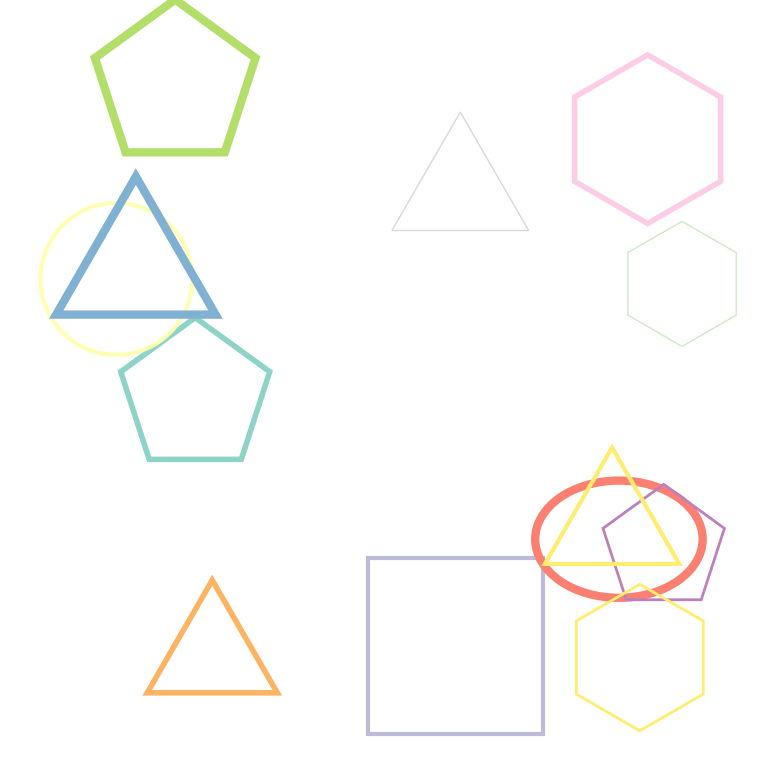[{"shape": "pentagon", "thickness": 2, "radius": 0.51, "center": [0.254, 0.486]}, {"shape": "circle", "thickness": 1.5, "radius": 0.49, "center": [0.151, 0.638]}, {"shape": "square", "thickness": 1.5, "radius": 0.57, "center": [0.592, 0.161]}, {"shape": "oval", "thickness": 3, "radius": 0.54, "center": [0.804, 0.3]}, {"shape": "triangle", "thickness": 3, "radius": 0.6, "center": [0.176, 0.651]}, {"shape": "triangle", "thickness": 2, "radius": 0.49, "center": [0.276, 0.149]}, {"shape": "pentagon", "thickness": 3, "radius": 0.55, "center": [0.228, 0.891]}, {"shape": "hexagon", "thickness": 2, "radius": 0.55, "center": [0.841, 0.819]}, {"shape": "triangle", "thickness": 0.5, "radius": 0.51, "center": [0.598, 0.752]}, {"shape": "pentagon", "thickness": 1, "radius": 0.41, "center": [0.862, 0.288]}, {"shape": "hexagon", "thickness": 0.5, "radius": 0.41, "center": [0.886, 0.631]}, {"shape": "hexagon", "thickness": 1, "radius": 0.48, "center": [0.831, 0.146]}, {"shape": "triangle", "thickness": 1.5, "radius": 0.5, "center": [0.795, 0.318]}]